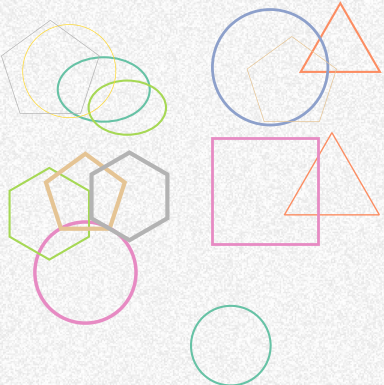[{"shape": "circle", "thickness": 1.5, "radius": 0.52, "center": [0.6, 0.102]}, {"shape": "oval", "thickness": 1.5, "radius": 0.6, "center": [0.269, 0.768]}, {"shape": "triangle", "thickness": 1, "radius": 0.71, "center": [0.862, 0.513]}, {"shape": "triangle", "thickness": 1.5, "radius": 0.59, "center": [0.884, 0.873]}, {"shape": "circle", "thickness": 2, "radius": 0.75, "center": [0.702, 0.825]}, {"shape": "square", "thickness": 2, "radius": 0.69, "center": [0.689, 0.503]}, {"shape": "circle", "thickness": 2.5, "radius": 0.66, "center": [0.222, 0.292]}, {"shape": "oval", "thickness": 1.5, "radius": 0.5, "center": [0.331, 0.72]}, {"shape": "hexagon", "thickness": 1.5, "radius": 0.6, "center": [0.128, 0.445]}, {"shape": "circle", "thickness": 0.5, "radius": 0.6, "center": [0.18, 0.815]}, {"shape": "pentagon", "thickness": 3, "radius": 0.54, "center": [0.222, 0.493]}, {"shape": "pentagon", "thickness": 0.5, "radius": 0.61, "center": [0.758, 0.783]}, {"shape": "hexagon", "thickness": 3, "radius": 0.57, "center": [0.336, 0.49]}, {"shape": "pentagon", "thickness": 0.5, "radius": 0.67, "center": [0.131, 0.813]}]